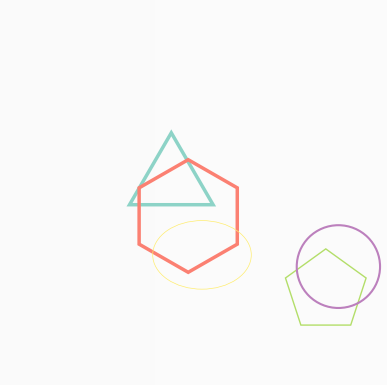[{"shape": "triangle", "thickness": 2.5, "radius": 0.62, "center": [0.442, 0.531]}, {"shape": "hexagon", "thickness": 2.5, "radius": 0.73, "center": [0.486, 0.439]}, {"shape": "pentagon", "thickness": 1, "radius": 0.55, "center": [0.841, 0.244]}, {"shape": "circle", "thickness": 1.5, "radius": 0.54, "center": [0.873, 0.308]}, {"shape": "oval", "thickness": 0.5, "radius": 0.64, "center": [0.521, 0.338]}]